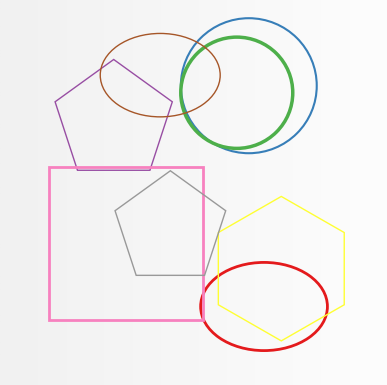[{"shape": "oval", "thickness": 2, "radius": 0.82, "center": [0.681, 0.204]}, {"shape": "circle", "thickness": 1.5, "radius": 0.88, "center": [0.642, 0.777]}, {"shape": "circle", "thickness": 2.5, "radius": 0.72, "center": [0.611, 0.759]}, {"shape": "pentagon", "thickness": 1, "radius": 0.8, "center": [0.293, 0.686]}, {"shape": "hexagon", "thickness": 1, "radius": 0.94, "center": [0.726, 0.302]}, {"shape": "oval", "thickness": 1, "radius": 0.77, "center": [0.413, 0.805]}, {"shape": "square", "thickness": 2, "radius": 0.99, "center": [0.326, 0.368]}, {"shape": "pentagon", "thickness": 1, "radius": 0.75, "center": [0.44, 0.406]}]